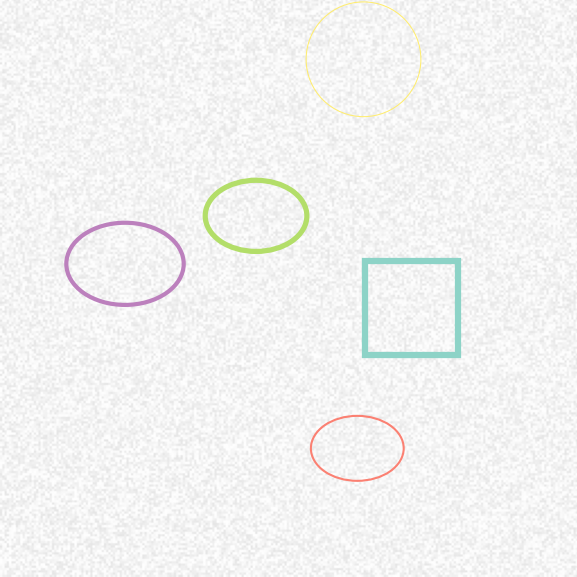[{"shape": "square", "thickness": 3, "radius": 0.41, "center": [0.713, 0.466]}, {"shape": "oval", "thickness": 1, "radius": 0.4, "center": [0.619, 0.223]}, {"shape": "oval", "thickness": 2.5, "radius": 0.44, "center": [0.443, 0.625]}, {"shape": "oval", "thickness": 2, "radius": 0.51, "center": [0.216, 0.542]}, {"shape": "circle", "thickness": 0.5, "radius": 0.5, "center": [0.629, 0.896]}]